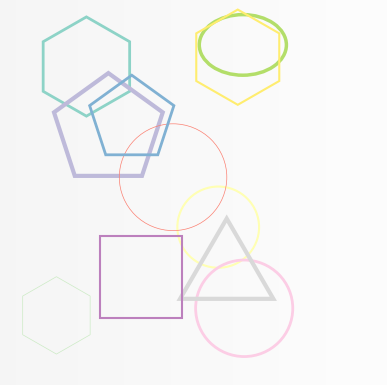[{"shape": "hexagon", "thickness": 2, "radius": 0.64, "center": [0.223, 0.827]}, {"shape": "circle", "thickness": 1.5, "radius": 0.53, "center": [0.563, 0.41]}, {"shape": "pentagon", "thickness": 3, "radius": 0.74, "center": [0.28, 0.663]}, {"shape": "circle", "thickness": 0.5, "radius": 0.69, "center": [0.447, 0.54]}, {"shape": "pentagon", "thickness": 2, "radius": 0.57, "center": [0.34, 0.69]}, {"shape": "oval", "thickness": 2.5, "radius": 0.56, "center": [0.627, 0.883]}, {"shape": "circle", "thickness": 2, "radius": 0.63, "center": [0.63, 0.199]}, {"shape": "triangle", "thickness": 3, "radius": 0.69, "center": [0.585, 0.293]}, {"shape": "square", "thickness": 1.5, "radius": 0.53, "center": [0.364, 0.281]}, {"shape": "hexagon", "thickness": 0.5, "radius": 0.5, "center": [0.146, 0.181]}, {"shape": "hexagon", "thickness": 1.5, "radius": 0.62, "center": [0.614, 0.851]}]